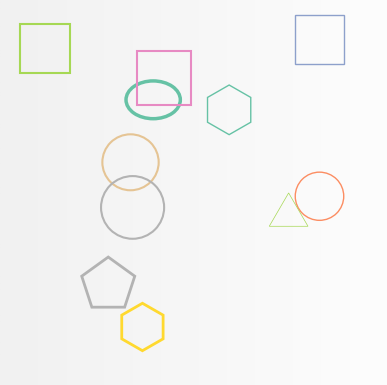[{"shape": "oval", "thickness": 2.5, "radius": 0.35, "center": [0.395, 0.741]}, {"shape": "hexagon", "thickness": 1, "radius": 0.32, "center": [0.591, 0.715]}, {"shape": "circle", "thickness": 1, "radius": 0.31, "center": [0.824, 0.49]}, {"shape": "square", "thickness": 1, "radius": 0.32, "center": [0.824, 0.898]}, {"shape": "square", "thickness": 1.5, "radius": 0.35, "center": [0.423, 0.798]}, {"shape": "square", "thickness": 1.5, "radius": 0.32, "center": [0.116, 0.873]}, {"shape": "triangle", "thickness": 0.5, "radius": 0.29, "center": [0.745, 0.441]}, {"shape": "hexagon", "thickness": 2, "radius": 0.31, "center": [0.368, 0.151]}, {"shape": "circle", "thickness": 1.5, "radius": 0.36, "center": [0.337, 0.578]}, {"shape": "pentagon", "thickness": 2, "radius": 0.36, "center": [0.279, 0.26]}, {"shape": "circle", "thickness": 1.5, "radius": 0.41, "center": [0.342, 0.461]}]